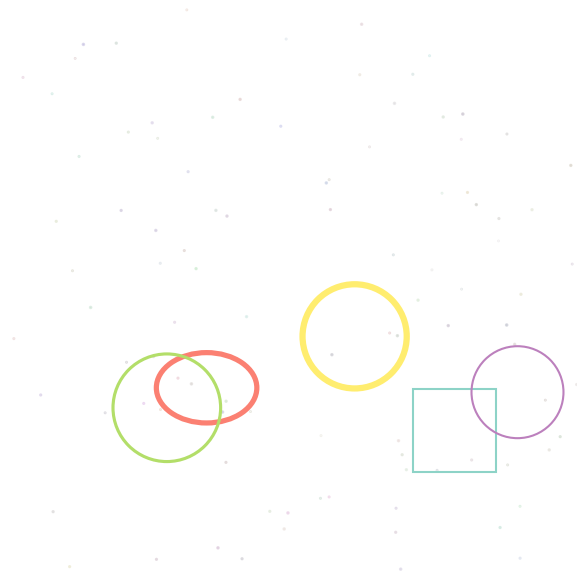[{"shape": "square", "thickness": 1, "radius": 0.36, "center": [0.787, 0.254]}, {"shape": "oval", "thickness": 2.5, "radius": 0.44, "center": [0.358, 0.328]}, {"shape": "circle", "thickness": 1.5, "radius": 0.47, "center": [0.289, 0.293]}, {"shape": "circle", "thickness": 1, "radius": 0.4, "center": [0.896, 0.32]}, {"shape": "circle", "thickness": 3, "radius": 0.45, "center": [0.614, 0.417]}]